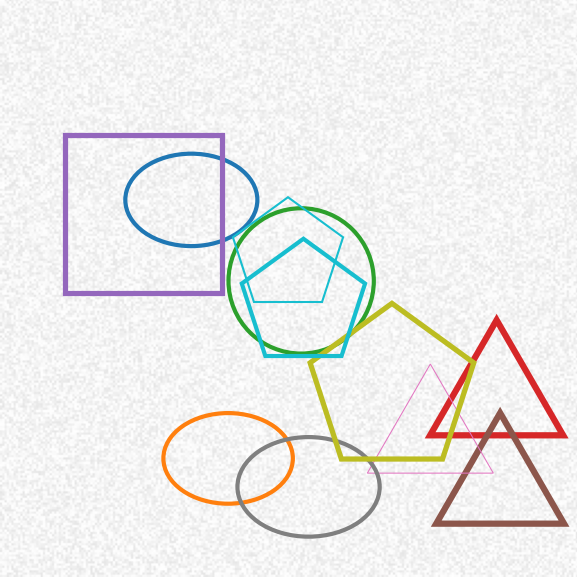[{"shape": "oval", "thickness": 2, "radius": 0.57, "center": [0.331, 0.653]}, {"shape": "oval", "thickness": 2, "radius": 0.56, "center": [0.395, 0.205]}, {"shape": "circle", "thickness": 2, "radius": 0.63, "center": [0.521, 0.513]}, {"shape": "triangle", "thickness": 3, "radius": 0.67, "center": [0.86, 0.312]}, {"shape": "square", "thickness": 2.5, "radius": 0.68, "center": [0.249, 0.629]}, {"shape": "triangle", "thickness": 3, "radius": 0.64, "center": [0.866, 0.156]}, {"shape": "triangle", "thickness": 0.5, "radius": 0.63, "center": [0.745, 0.243]}, {"shape": "oval", "thickness": 2, "radius": 0.62, "center": [0.534, 0.156]}, {"shape": "pentagon", "thickness": 2.5, "radius": 0.75, "center": [0.679, 0.325]}, {"shape": "pentagon", "thickness": 2, "radius": 0.56, "center": [0.525, 0.473]}, {"shape": "pentagon", "thickness": 1, "radius": 0.5, "center": [0.499, 0.557]}]